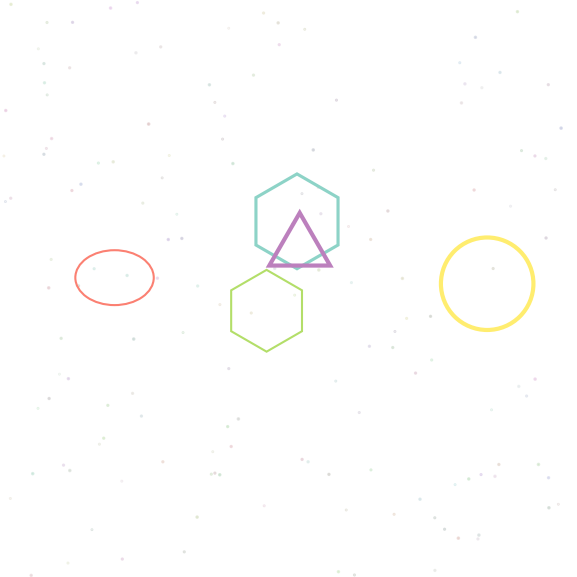[{"shape": "hexagon", "thickness": 1.5, "radius": 0.41, "center": [0.514, 0.616]}, {"shape": "oval", "thickness": 1, "radius": 0.34, "center": [0.198, 0.518]}, {"shape": "hexagon", "thickness": 1, "radius": 0.35, "center": [0.462, 0.461]}, {"shape": "triangle", "thickness": 2, "radius": 0.3, "center": [0.519, 0.57]}, {"shape": "circle", "thickness": 2, "radius": 0.4, "center": [0.844, 0.508]}]